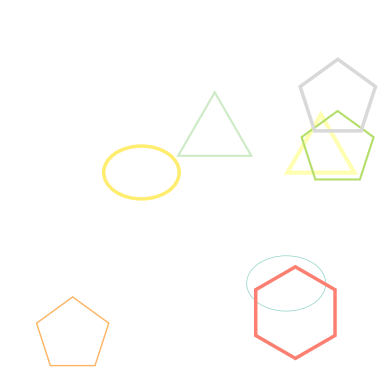[{"shape": "oval", "thickness": 0.5, "radius": 0.51, "center": [0.743, 0.264]}, {"shape": "triangle", "thickness": 3, "radius": 0.5, "center": [0.833, 0.602]}, {"shape": "hexagon", "thickness": 2.5, "radius": 0.59, "center": [0.767, 0.188]}, {"shape": "pentagon", "thickness": 1, "radius": 0.49, "center": [0.189, 0.13]}, {"shape": "pentagon", "thickness": 1.5, "radius": 0.49, "center": [0.877, 0.613]}, {"shape": "pentagon", "thickness": 2.5, "radius": 0.51, "center": [0.877, 0.743]}, {"shape": "triangle", "thickness": 1.5, "radius": 0.55, "center": [0.558, 0.65]}, {"shape": "oval", "thickness": 2.5, "radius": 0.49, "center": [0.367, 0.552]}]